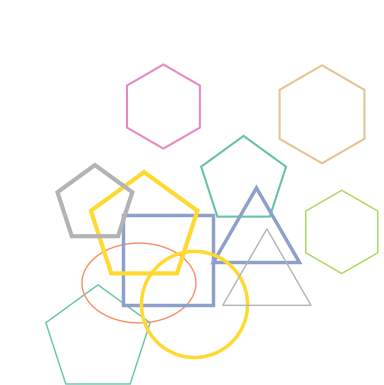[{"shape": "pentagon", "thickness": 1.5, "radius": 0.58, "center": [0.633, 0.531]}, {"shape": "pentagon", "thickness": 1, "radius": 0.71, "center": [0.255, 0.118]}, {"shape": "oval", "thickness": 1, "radius": 0.74, "center": [0.361, 0.265]}, {"shape": "square", "thickness": 2.5, "radius": 0.58, "center": [0.437, 0.326]}, {"shape": "triangle", "thickness": 2.5, "radius": 0.65, "center": [0.666, 0.383]}, {"shape": "hexagon", "thickness": 1.5, "radius": 0.55, "center": [0.424, 0.723]}, {"shape": "hexagon", "thickness": 1, "radius": 0.54, "center": [0.888, 0.398]}, {"shape": "circle", "thickness": 2.5, "radius": 0.69, "center": [0.505, 0.209]}, {"shape": "pentagon", "thickness": 3, "radius": 0.73, "center": [0.374, 0.408]}, {"shape": "hexagon", "thickness": 1.5, "radius": 0.64, "center": [0.836, 0.703]}, {"shape": "pentagon", "thickness": 3, "radius": 0.51, "center": [0.247, 0.469]}, {"shape": "triangle", "thickness": 1, "radius": 0.66, "center": [0.693, 0.273]}]